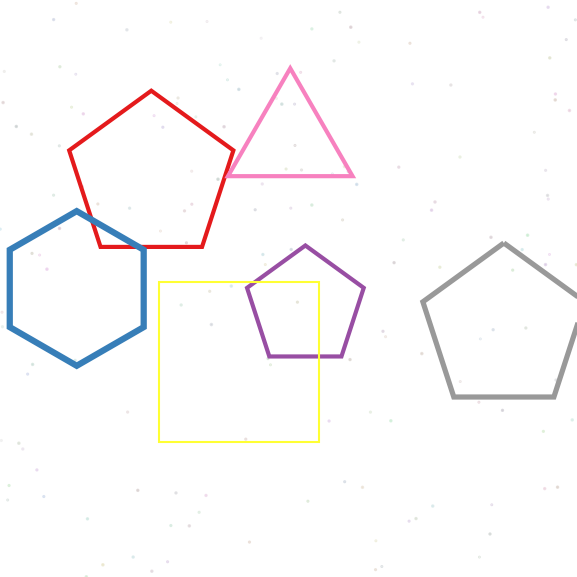[{"shape": "pentagon", "thickness": 2, "radius": 0.75, "center": [0.262, 0.693]}, {"shape": "hexagon", "thickness": 3, "radius": 0.67, "center": [0.133, 0.5]}, {"shape": "pentagon", "thickness": 2, "radius": 0.53, "center": [0.529, 0.468]}, {"shape": "square", "thickness": 1, "radius": 0.69, "center": [0.413, 0.373]}, {"shape": "triangle", "thickness": 2, "radius": 0.62, "center": [0.503, 0.756]}, {"shape": "pentagon", "thickness": 2.5, "radius": 0.74, "center": [0.872, 0.431]}]